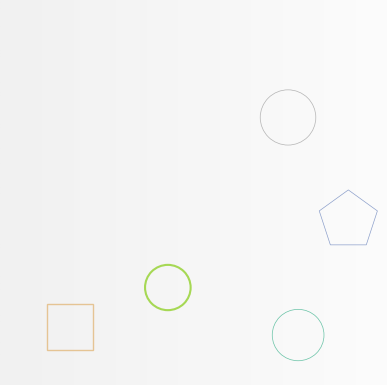[{"shape": "circle", "thickness": 0.5, "radius": 0.33, "center": [0.769, 0.13]}, {"shape": "pentagon", "thickness": 0.5, "radius": 0.39, "center": [0.899, 0.428]}, {"shape": "circle", "thickness": 1.5, "radius": 0.29, "center": [0.433, 0.253]}, {"shape": "square", "thickness": 1, "radius": 0.3, "center": [0.18, 0.151]}, {"shape": "circle", "thickness": 0.5, "radius": 0.36, "center": [0.743, 0.695]}]